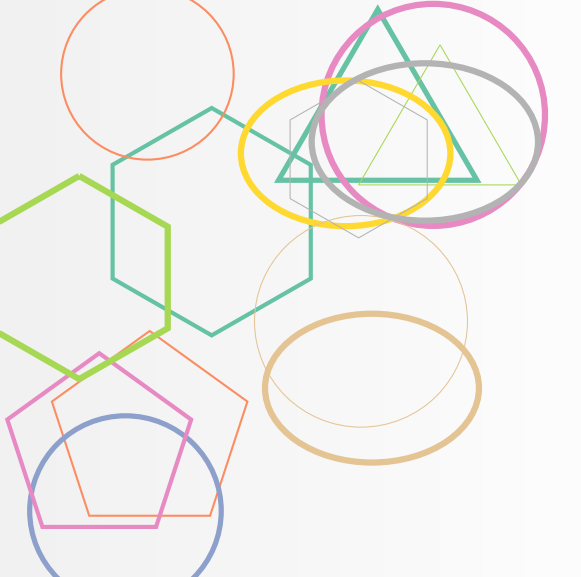[{"shape": "hexagon", "thickness": 2, "radius": 0.98, "center": [0.364, 0.615]}, {"shape": "triangle", "thickness": 2.5, "radius": 0.99, "center": [0.65, 0.786]}, {"shape": "circle", "thickness": 1, "radius": 0.74, "center": [0.254, 0.871]}, {"shape": "pentagon", "thickness": 1, "radius": 0.88, "center": [0.257, 0.249]}, {"shape": "circle", "thickness": 2.5, "radius": 0.82, "center": [0.216, 0.114]}, {"shape": "circle", "thickness": 3, "radius": 0.96, "center": [0.745, 0.8]}, {"shape": "pentagon", "thickness": 2, "radius": 0.83, "center": [0.171, 0.221]}, {"shape": "triangle", "thickness": 0.5, "radius": 0.81, "center": [0.757, 0.76]}, {"shape": "hexagon", "thickness": 3, "radius": 0.88, "center": [0.136, 0.519]}, {"shape": "oval", "thickness": 3, "radius": 0.9, "center": [0.595, 0.734]}, {"shape": "circle", "thickness": 0.5, "radius": 0.92, "center": [0.621, 0.443]}, {"shape": "oval", "thickness": 3, "radius": 0.92, "center": [0.64, 0.327]}, {"shape": "oval", "thickness": 3, "radius": 0.97, "center": [0.731, 0.753]}, {"shape": "hexagon", "thickness": 0.5, "radius": 0.68, "center": [0.617, 0.723]}]